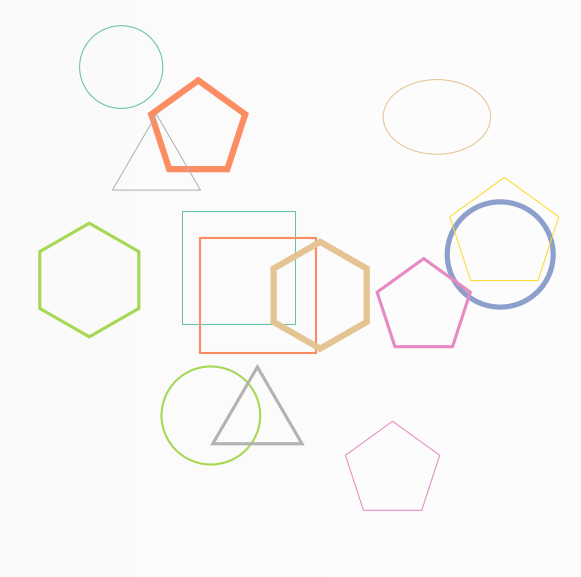[{"shape": "circle", "thickness": 0.5, "radius": 0.36, "center": [0.209, 0.883]}, {"shape": "square", "thickness": 0.5, "radius": 0.49, "center": [0.411, 0.536]}, {"shape": "square", "thickness": 1, "radius": 0.5, "center": [0.444, 0.488]}, {"shape": "pentagon", "thickness": 3, "radius": 0.42, "center": [0.341, 0.775]}, {"shape": "circle", "thickness": 2.5, "radius": 0.46, "center": [0.861, 0.558]}, {"shape": "pentagon", "thickness": 0.5, "radius": 0.43, "center": [0.675, 0.184]}, {"shape": "pentagon", "thickness": 1.5, "radius": 0.42, "center": [0.729, 0.467]}, {"shape": "circle", "thickness": 1, "radius": 0.42, "center": [0.363, 0.28]}, {"shape": "hexagon", "thickness": 1.5, "radius": 0.49, "center": [0.154, 0.514]}, {"shape": "pentagon", "thickness": 0.5, "radius": 0.49, "center": [0.868, 0.593]}, {"shape": "oval", "thickness": 0.5, "radius": 0.46, "center": [0.752, 0.797]}, {"shape": "hexagon", "thickness": 3, "radius": 0.46, "center": [0.551, 0.488]}, {"shape": "triangle", "thickness": 0.5, "radius": 0.44, "center": [0.269, 0.714]}, {"shape": "triangle", "thickness": 1.5, "radius": 0.44, "center": [0.443, 0.275]}]